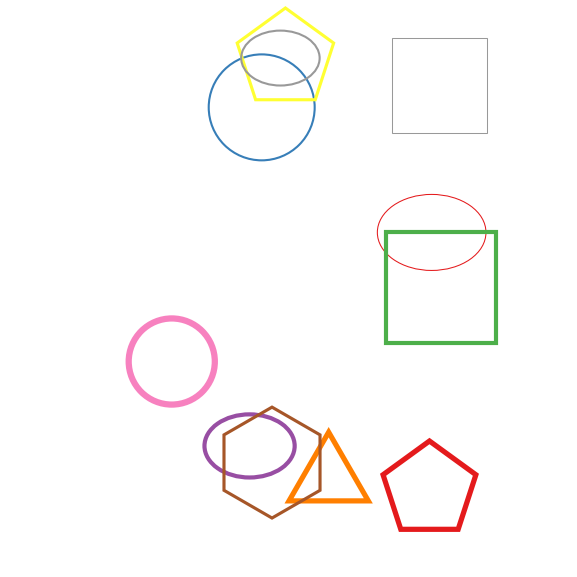[{"shape": "oval", "thickness": 0.5, "radius": 0.47, "center": [0.747, 0.597]}, {"shape": "pentagon", "thickness": 2.5, "radius": 0.42, "center": [0.744, 0.151]}, {"shape": "circle", "thickness": 1, "radius": 0.46, "center": [0.453, 0.813]}, {"shape": "square", "thickness": 2, "radius": 0.48, "center": [0.764, 0.502]}, {"shape": "oval", "thickness": 2, "radius": 0.39, "center": [0.432, 0.227]}, {"shape": "triangle", "thickness": 2.5, "radius": 0.4, "center": [0.569, 0.171]}, {"shape": "pentagon", "thickness": 1.5, "radius": 0.44, "center": [0.494, 0.897]}, {"shape": "hexagon", "thickness": 1.5, "radius": 0.48, "center": [0.471, 0.198]}, {"shape": "circle", "thickness": 3, "radius": 0.37, "center": [0.297, 0.373]}, {"shape": "square", "thickness": 0.5, "radius": 0.41, "center": [0.761, 0.851]}, {"shape": "oval", "thickness": 1, "radius": 0.34, "center": [0.486, 0.899]}]